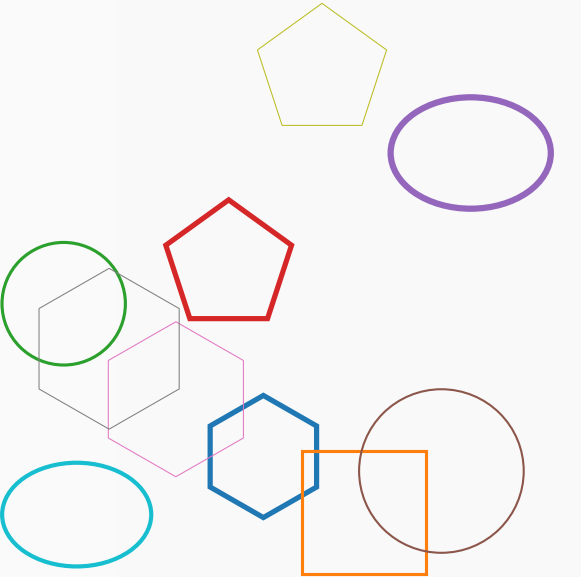[{"shape": "hexagon", "thickness": 2.5, "radius": 0.53, "center": [0.453, 0.209]}, {"shape": "square", "thickness": 1.5, "radius": 0.53, "center": [0.626, 0.112]}, {"shape": "circle", "thickness": 1.5, "radius": 0.53, "center": [0.11, 0.473]}, {"shape": "pentagon", "thickness": 2.5, "radius": 0.57, "center": [0.393, 0.539]}, {"shape": "oval", "thickness": 3, "radius": 0.69, "center": [0.81, 0.734]}, {"shape": "circle", "thickness": 1, "radius": 0.71, "center": [0.759, 0.184]}, {"shape": "hexagon", "thickness": 0.5, "radius": 0.67, "center": [0.303, 0.308]}, {"shape": "hexagon", "thickness": 0.5, "radius": 0.7, "center": [0.188, 0.395]}, {"shape": "pentagon", "thickness": 0.5, "radius": 0.58, "center": [0.554, 0.877]}, {"shape": "oval", "thickness": 2, "radius": 0.64, "center": [0.132, 0.108]}]